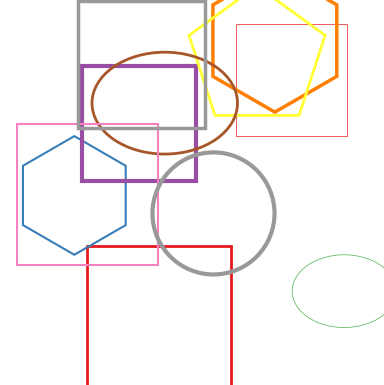[{"shape": "square", "thickness": 0.5, "radius": 0.73, "center": [0.757, 0.791]}, {"shape": "square", "thickness": 2, "radius": 0.93, "center": [0.414, 0.175]}, {"shape": "hexagon", "thickness": 1.5, "radius": 0.77, "center": [0.193, 0.492]}, {"shape": "oval", "thickness": 0.5, "radius": 0.67, "center": [0.894, 0.244]}, {"shape": "square", "thickness": 3, "radius": 0.74, "center": [0.362, 0.679]}, {"shape": "hexagon", "thickness": 2.5, "radius": 0.93, "center": [0.714, 0.895]}, {"shape": "pentagon", "thickness": 2, "radius": 0.93, "center": [0.668, 0.851]}, {"shape": "oval", "thickness": 2, "radius": 0.94, "center": [0.428, 0.732]}, {"shape": "square", "thickness": 1.5, "radius": 0.92, "center": [0.228, 0.494]}, {"shape": "square", "thickness": 2.5, "radius": 0.82, "center": [0.366, 0.833]}, {"shape": "circle", "thickness": 3, "radius": 0.79, "center": [0.555, 0.446]}]